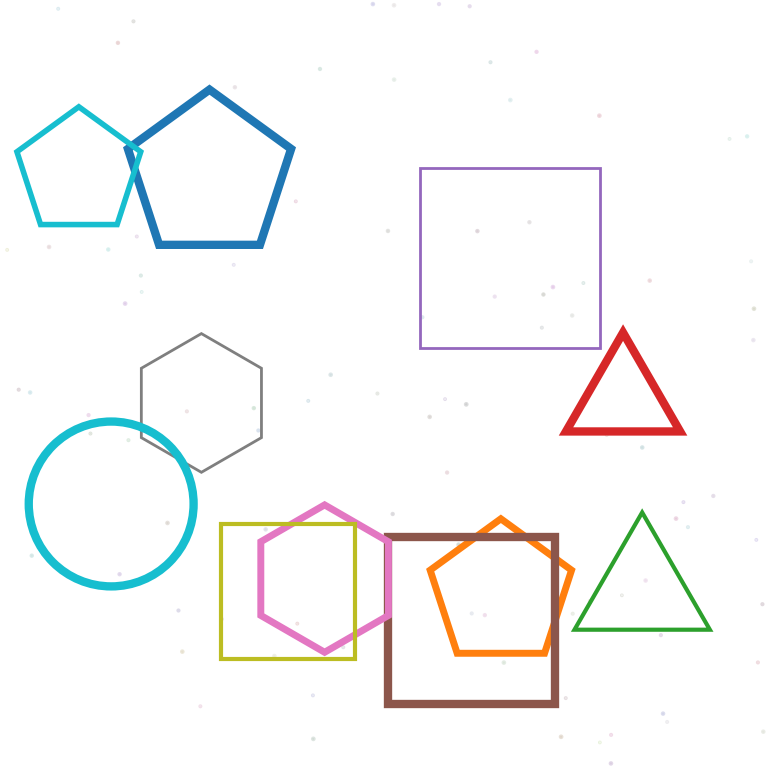[{"shape": "pentagon", "thickness": 3, "radius": 0.56, "center": [0.272, 0.772]}, {"shape": "pentagon", "thickness": 2.5, "radius": 0.48, "center": [0.65, 0.23]}, {"shape": "triangle", "thickness": 1.5, "radius": 0.51, "center": [0.834, 0.233]}, {"shape": "triangle", "thickness": 3, "radius": 0.43, "center": [0.809, 0.482]}, {"shape": "square", "thickness": 1, "radius": 0.59, "center": [0.662, 0.665]}, {"shape": "square", "thickness": 3, "radius": 0.54, "center": [0.613, 0.194]}, {"shape": "hexagon", "thickness": 2.5, "radius": 0.48, "center": [0.422, 0.249]}, {"shape": "hexagon", "thickness": 1, "radius": 0.45, "center": [0.262, 0.477]}, {"shape": "square", "thickness": 1.5, "radius": 0.44, "center": [0.374, 0.232]}, {"shape": "pentagon", "thickness": 2, "radius": 0.42, "center": [0.102, 0.777]}, {"shape": "circle", "thickness": 3, "radius": 0.54, "center": [0.144, 0.345]}]